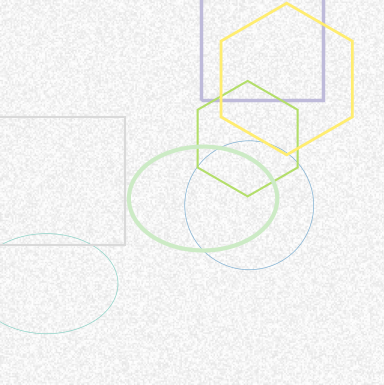[{"shape": "oval", "thickness": 0.5, "radius": 0.93, "center": [0.121, 0.263]}, {"shape": "square", "thickness": 2.5, "radius": 0.79, "center": [0.68, 0.898]}, {"shape": "circle", "thickness": 0.5, "radius": 0.84, "center": [0.647, 0.467]}, {"shape": "hexagon", "thickness": 1.5, "radius": 0.75, "center": [0.643, 0.64]}, {"shape": "square", "thickness": 1.5, "radius": 0.83, "center": [0.157, 0.53]}, {"shape": "oval", "thickness": 3, "radius": 0.96, "center": [0.527, 0.484]}, {"shape": "hexagon", "thickness": 2, "radius": 0.98, "center": [0.745, 0.795]}]